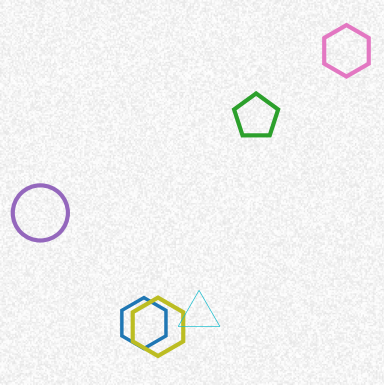[{"shape": "hexagon", "thickness": 2.5, "radius": 0.33, "center": [0.374, 0.161]}, {"shape": "pentagon", "thickness": 3, "radius": 0.3, "center": [0.665, 0.697]}, {"shape": "circle", "thickness": 3, "radius": 0.36, "center": [0.105, 0.447]}, {"shape": "hexagon", "thickness": 3, "radius": 0.33, "center": [0.9, 0.868]}, {"shape": "hexagon", "thickness": 3, "radius": 0.38, "center": [0.41, 0.151]}, {"shape": "triangle", "thickness": 0.5, "radius": 0.31, "center": [0.517, 0.183]}]